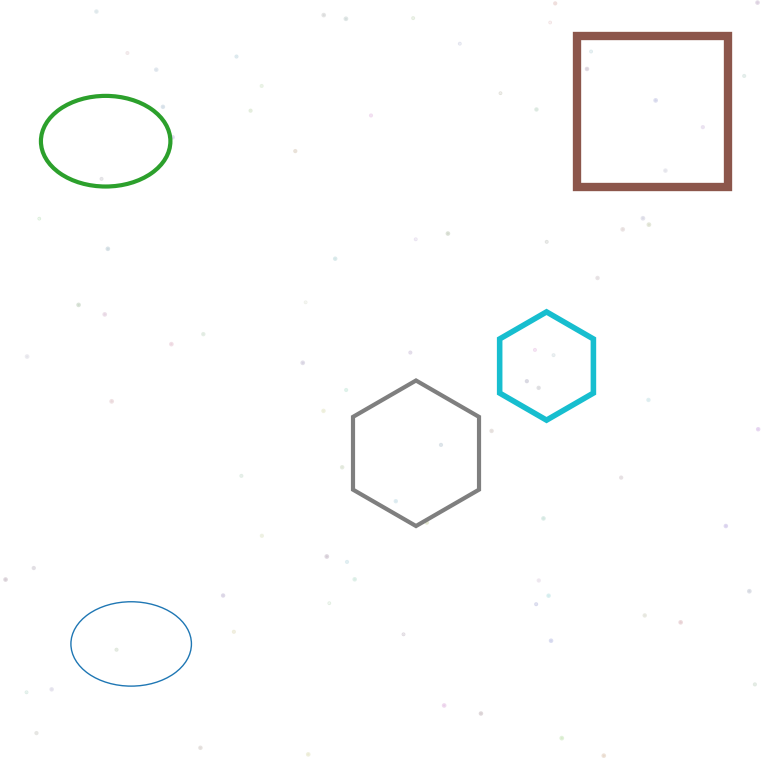[{"shape": "oval", "thickness": 0.5, "radius": 0.39, "center": [0.17, 0.164]}, {"shape": "oval", "thickness": 1.5, "radius": 0.42, "center": [0.137, 0.817]}, {"shape": "square", "thickness": 3, "radius": 0.49, "center": [0.848, 0.856]}, {"shape": "hexagon", "thickness": 1.5, "radius": 0.47, "center": [0.54, 0.411]}, {"shape": "hexagon", "thickness": 2, "radius": 0.35, "center": [0.71, 0.525]}]